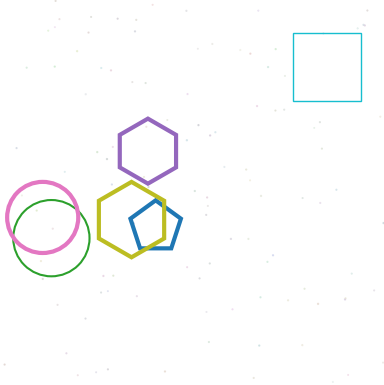[{"shape": "pentagon", "thickness": 3, "radius": 0.34, "center": [0.404, 0.411]}, {"shape": "circle", "thickness": 1.5, "radius": 0.5, "center": [0.133, 0.381]}, {"shape": "hexagon", "thickness": 3, "radius": 0.42, "center": [0.384, 0.607]}, {"shape": "circle", "thickness": 3, "radius": 0.46, "center": [0.111, 0.435]}, {"shape": "hexagon", "thickness": 3, "radius": 0.49, "center": [0.342, 0.43]}, {"shape": "square", "thickness": 1, "radius": 0.44, "center": [0.85, 0.826]}]